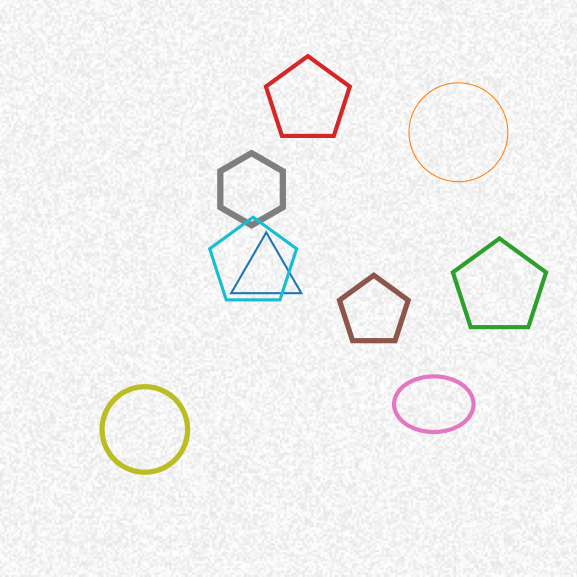[{"shape": "triangle", "thickness": 1, "radius": 0.35, "center": [0.461, 0.527]}, {"shape": "circle", "thickness": 0.5, "radius": 0.43, "center": [0.794, 0.77]}, {"shape": "pentagon", "thickness": 2, "radius": 0.42, "center": [0.865, 0.501]}, {"shape": "pentagon", "thickness": 2, "radius": 0.38, "center": [0.533, 0.826]}, {"shape": "pentagon", "thickness": 2.5, "radius": 0.31, "center": [0.647, 0.46]}, {"shape": "oval", "thickness": 2, "radius": 0.34, "center": [0.751, 0.299]}, {"shape": "hexagon", "thickness": 3, "radius": 0.31, "center": [0.436, 0.671]}, {"shape": "circle", "thickness": 2.5, "radius": 0.37, "center": [0.251, 0.255]}, {"shape": "pentagon", "thickness": 1.5, "radius": 0.4, "center": [0.438, 0.544]}]